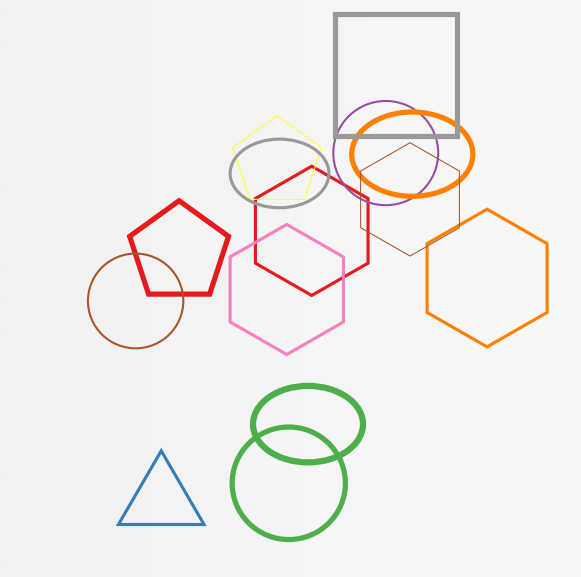[{"shape": "pentagon", "thickness": 2.5, "radius": 0.45, "center": [0.308, 0.562]}, {"shape": "hexagon", "thickness": 1.5, "radius": 0.56, "center": [0.536, 0.599]}, {"shape": "triangle", "thickness": 1.5, "radius": 0.43, "center": [0.277, 0.133]}, {"shape": "circle", "thickness": 2.5, "radius": 0.49, "center": [0.497, 0.162]}, {"shape": "oval", "thickness": 3, "radius": 0.47, "center": [0.53, 0.265]}, {"shape": "circle", "thickness": 1, "radius": 0.45, "center": [0.664, 0.734]}, {"shape": "hexagon", "thickness": 1.5, "radius": 0.6, "center": [0.838, 0.518]}, {"shape": "oval", "thickness": 2.5, "radius": 0.52, "center": [0.709, 0.732]}, {"shape": "pentagon", "thickness": 0.5, "radius": 0.4, "center": [0.477, 0.719]}, {"shape": "circle", "thickness": 1, "radius": 0.41, "center": [0.233, 0.478]}, {"shape": "hexagon", "thickness": 0.5, "radius": 0.49, "center": [0.705, 0.654]}, {"shape": "hexagon", "thickness": 1.5, "radius": 0.56, "center": [0.493, 0.498]}, {"shape": "oval", "thickness": 1.5, "radius": 0.42, "center": [0.481, 0.699]}, {"shape": "square", "thickness": 2.5, "radius": 0.53, "center": [0.681, 0.869]}]